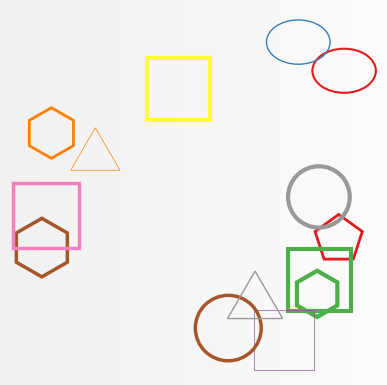[{"shape": "oval", "thickness": 1.5, "radius": 0.41, "center": [0.888, 0.816]}, {"shape": "pentagon", "thickness": 2, "radius": 0.32, "center": [0.874, 0.379]}, {"shape": "oval", "thickness": 1, "radius": 0.41, "center": [0.77, 0.891]}, {"shape": "square", "thickness": 3, "radius": 0.41, "center": [0.825, 0.273]}, {"shape": "hexagon", "thickness": 3, "radius": 0.3, "center": [0.819, 0.237]}, {"shape": "square", "thickness": 0.5, "radius": 0.39, "center": [0.733, 0.117]}, {"shape": "triangle", "thickness": 0.5, "radius": 0.37, "center": [0.246, 0.595]}, {"shape": "hexagon", "thickness": 2, "radius": 0.33, "center": [0.133, 0.654]}, {"shape": "square", "thickness": 3, "radius": 0.4, "center": [0.46, 0.769]}, {"shape": "hexagon", "thickness": 2.5, "radius": 0.38, "center": [0.108, 0.357]}, {"shape": "circle", "thickness": 2.5, "radius": 0.42, "center": [0.589, 0.148]}, {"shape": "square", "thickness": 2.5, "radius": 0.42, "center": [0.119, 0.441]}, {"shape": "circle", "thickness": 3, "radius": 0.4, "center": [0.823, 0.489]}, {"shape": "triangle", "thickness": 1, "radius": 0.41, "center": [0.658, 0.214]}]